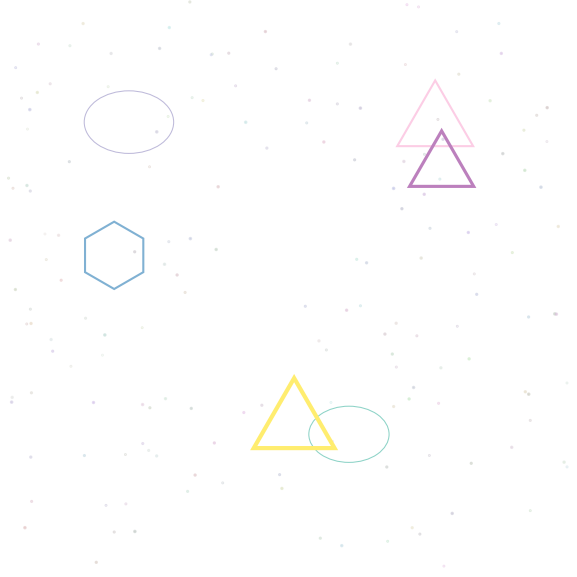[{"shape": "oval", "thickness": 0.5, "radius": 0.35, "center": [0.604, 0.247]}, {"shape": "oval", "thickness": 0.5, "radius": 0.39, "center": [0.223, 0.788]}, {"shape": "hexagon", "thickness": 1, "radius": 0.29, "center": [0.198, 0.557]}, {"shape": "triangle", "thickness": 1, "radius": 0.38, "center": [0.754, 0.784]}, {"shape": "triangle", "thickness": 1.5, "radius": 0.32, "center": [0.765, 0.708]}, {"shape": "triangle", "thickness": 2, "radius": 0.4, "center": [0.509, 0.264]}]